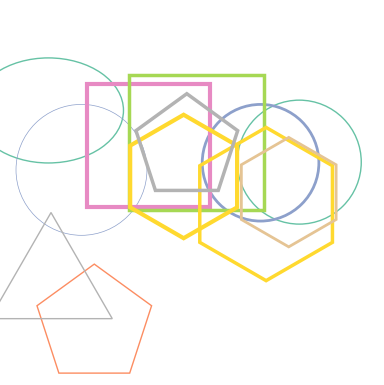[{"shape": "oval", "thickness": 1, "radius": 0.97, "center": [0.126, 0.713]}, {"shape": "circle", "thickness": 1, "radius": 0.8, "center": [0.777, 0.579]}, {"shape": "pentagon", "thickness": 1, "radius": 0.78, "center": [0.245, 0.157]}, {"shape": "circle", "thickness": 0.5, "radius": 0.85, "center": [0.212, 0.559]}, {"shape": "circle", "thickness": 2, "radius": 0.76, "center": [0.677, 0.577]}, {"shape": "square", "thickness": 3, "radius": 0.8, "center": [0.386, 0.621]}, {"shape": "square", "thickness": 2.5, "radius": 0.88, "center": [0.51, 0.629]}, {"shape": "hexagon", "thickness": 3, "radius": 0.8, "center": [0.477, 0.542]}, {"shape": "hexagon", "thickness": 2.5, "radius": 0.99, "center": [0.691, 0.47]}, {"shape": "hexagon", "thickness": 2, "radius": 0.71, "center": [0.75, 0.501]}, {"shape": "pentagon", "thickness": 2.5, "radius": 0.69, "center": [0.485, 0.618]}, {"shape": "triangle", "thickness": 1, "radius": 0.92, "center": [0.133, 0.264]}]